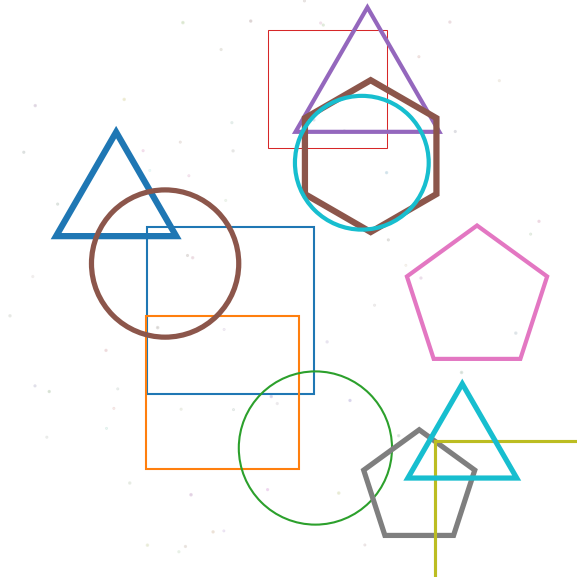[{"shape": "triangle", "thickness": 3, "radius": 0.6, "center": [0.201, 0.65]}, {"shape": "square", "thickness": 1, "radius": 0.72, "center": [0.399, 0.462]}, {"shape": "square", "thickness": 1, "radius": 0.66, "center": [0.386, 0.319]}, {"shape": "circle", "thickness": 1, "radius": 0.66, "center": [0.546, 0.223]}, {"shape": "square", "thickness": 0.5, "radius": 0.51, "center": [0.568, 0.845]}, {"shape": "triangle", "thickness": 2, "radius": 0.72, "center": [0.636, 0.843]}, {"shape": "circle", "thickness": 2.5, "radius": 0.64, "center": [0.286, 0.543]}, {"shape": "hexagon", "thickness": 3, "radius": 0.66, "center": [0.642, 0.729]}, {"shape": "pentagon", "thickness": 2, "radius": 0.64, "center": [0.826, 0.481]}, {"shape": "pentagon", "thickness": 2.5, "radius": 0.51, "center": [0.726, 0.154]}, {"shape": "square", "thickness": 1.5, "radius": 0.63, "center": [0.878, 0.11]}, {"shape": "triangle", "thickness": 2.5, "radius": 0.54, "center": [0.8, 0.226]}, {"shape": "circle", "thickness": 2, "radius": 0.58, "center": [0.627, 0.717]}]